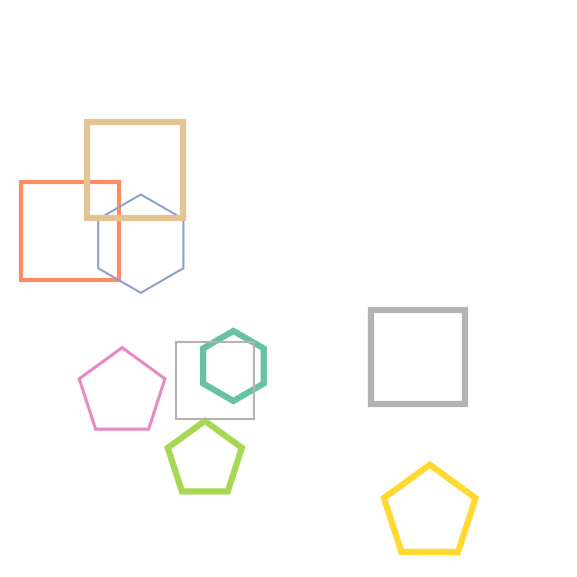[{"shape": "hexagon", "thickness": 3, "radius": 0.3, "center": [0.404, 0.365]}, {"shape": "square", "thickness": 2, "radius": 0.42, "center": [0.122, 0.599]}, {"shape": "hexagon", "thickness": 1, "radius": 0.43, "center": [0.244, 0.577]}, {"shape": "pentagon", "thickness": 1.5, "radius": 0.39, "center": [0.211, 0.319]}, {"shape": "pentagon", "thickness": 3, "radius": 0.34, "center": [0.355, 0.203]}, {"shape": "pentagon", "thickness": 3, "radius": 0.42, "center": [0.744, 0.111]}, {"shape": "square", "thickness": 3, "radius": 0.42, "center": [0.234, 0.705]}, {"shape": "square", "thickness": 1, "radius": 0.34, "center": [0.372, 0.34]}, {"shape": "square", "thickness": 3, "radius": 0.41, "center": [0.724, 0.381]}]